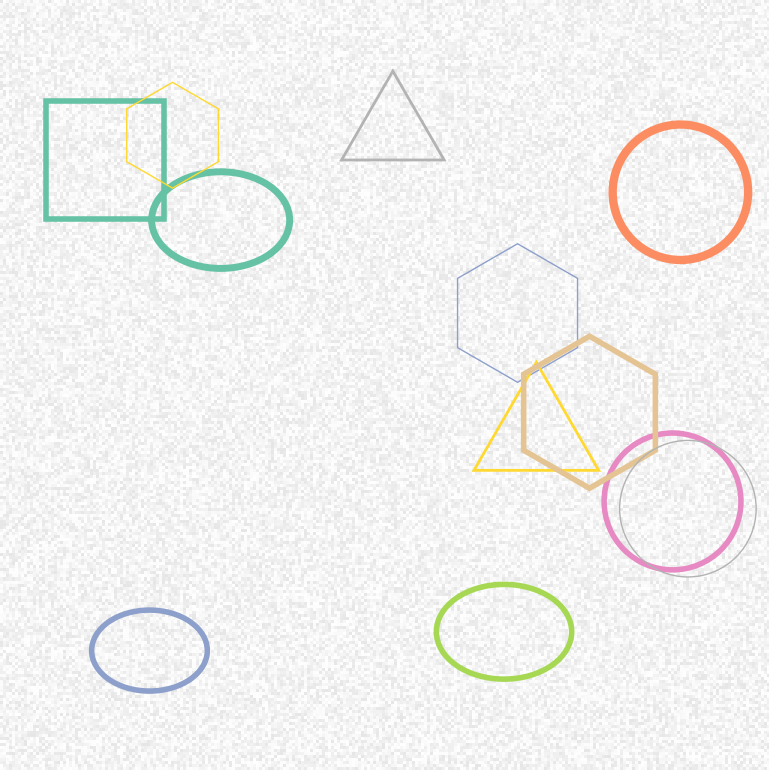[{"shape": "oval", "thickness": 2.5, "radius": 0.45, "center": [0.287, 0.714]}, {"shape": "square", "thickness": 2, "radius": 0.38, "center": [0.137, 0.792]}, {"shape": "circle", "thickness": 3, "radius": 0.44, "center": [0.884, 0.75]}, {"shape": "hexagon", "thickness": 0.5, "radius": 0.45, "center": [0.672, 0.593]}, {"shape": "oval", "thickness": 2, "radius": 0.38, "center": [0.194, 0.155]}, {"shape": "circle", "thickness": 2, "radius": 0.44, "center": [0.873, 0.349]}, {"shape": "oval", "thickness": 2, "radius": 0.44, "center": [0.655, 0.18]}, {"shape": "triangle", "thickness": 1, "radius": 0.47, "center": [0.697, 0.436]}, {"shape": "hexagon", "thickness": 0.5, "radius": 0.34, "center": [0.224, 0.824]}, {"shape": "hexagon", "thickness": 2, "radius": 0.49, "center": [0.766, 0.465]}, {"shape": "circle", "thickness": 0.5, "radius": 0.44, "center": [0.893, 0.339]}, {"shape": "triangle", "thickness": 1, "radius": 0.38, "center": [0.51, 0.831]}]